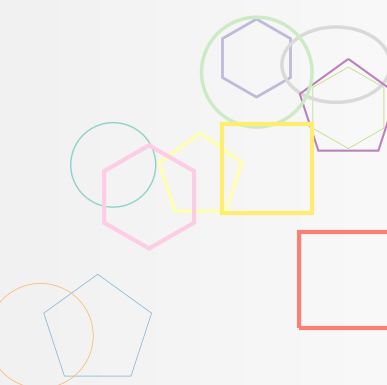[{"shape": "circle", "thickness": 1, "radius": 0.55, "center": [0.292, 0.572]}, {"shape": "pentagon", "thickness": 2.5, "radius": 0.56, "center": [0.517, 0.543]}, {"shape": "hexagon", "thickness": 2, "radius": 0.51, "center": [0.662, 0.849]}, {"shape": "square", "thickness": 3, "radius": 0.62, "center": [0.897, 0.273]}, {"shape": "pentagon", "thickness": 0.5, "radius": 0.73, "center": [0.252, 0.141]}, {"shape": "circle", "thickness": 0.5, "radius": 0.68, "center": [0.105, 0.128]}, {"shape": "hexagon", "thickness": 0.5, "radius": 0.53, "center": [0.899, 0.72]}, {"shape": "hexagon", "thickness": 3, "radius": 0.67, "center": [0.385, 0.489]}, {"shape": "oval", "thickness": 2.5, "radius": 0.7, "center": [0.867, 0.832]}, {"shape": "pentagon", "thickness": 1.5, "radius": 0.66, "center": [0.899, 0.715]}, {"shape": "circle", "thickness": 2.5, "radius": 0.71, "center": [0.663, 0.813]}, {"shape": "square", "thickness": 3, "radius": 0.58, "center": [0.689, 0.563]}]